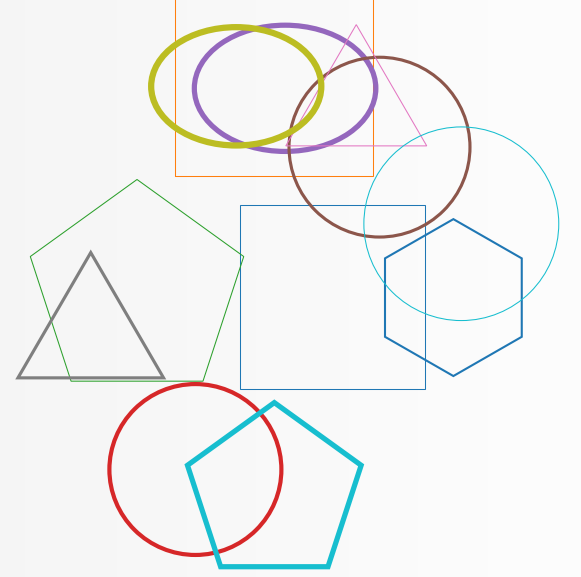[{"shape": "square", "thickness": 0.5, "radius": 0.8, "center": [0.572, 0.485]}, {"shape": "hexagon", "thickness": 1, "radius": 0.68, "center": [0.78, 0.484]}, {"shape": "square", "thickness": 0.5, "radius": 0.85, "center": [0.471, 0.864]}, {"shape": "pentagon", "thickness": 0.5, "radius": 0.97, "center": [0.236, 0.495]}, {"shape": "circle", "thickness": 2, "radius": 0.74, "center": [0.336, 0.186]}, {"shape": "oval", "thickness": 2.5, "radius": 0.78, "center": [0.49, 0.846]}, {"shape": "circle", "thickness": 1.5, "radius": 0.78, "center": [0.653, 0.744]}, {"shape": "triangle", "thickness": 0.5, "radius": 0.7, "center": [0.613, 0.817]}, {"shape": "triangle", "thickness": 1.5, "radius": 0.72, "center": [0.156, 0.417]}, {"shape": "oval", "thickness": 3, "radius": 0.73, "center": [0.406, 0.85]}, {"shape": "pentagon", "thickness": 2.5, "radius": 0.79, "center": [0.472, 0.145]}, {"shape": "circle", "thickness": 0.5, "radius": 0.84, "center": [0.794, 0.612]}]